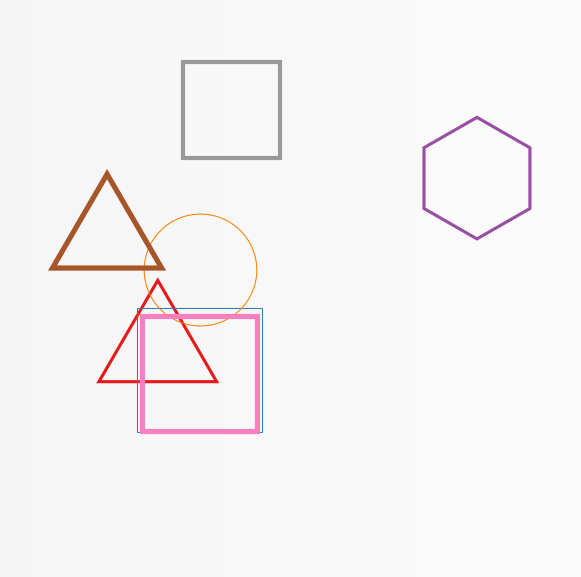[{"shape": "triangle", "thickness": 1.5, "radius": 0.58, "center": [0.271, 0.397]}, {"shape": "square", "thickness": 0.5, "radius": 0.54, "center": [0.343, 0.359]}, {"shape": "hexagon", "thickness": 1.5, "radius": 0.53, "center": [0.821, 0.691]}, {"shape": "circle", "thickness": 0.5, "radius": 0.48, "center": [0.345, 0.532]}, {"shape": "triangle", "thickness": 2.5, "radius": 0.54, "center": [0.184, 0.589]}, {"shape": "square", "thickness": 2.5, "radius": 0.5, "center": [0.344, 0.353]}, {"shape": "square", "thickness": 2, "radius": 0.42, "center": [0.398, 0.809]}]